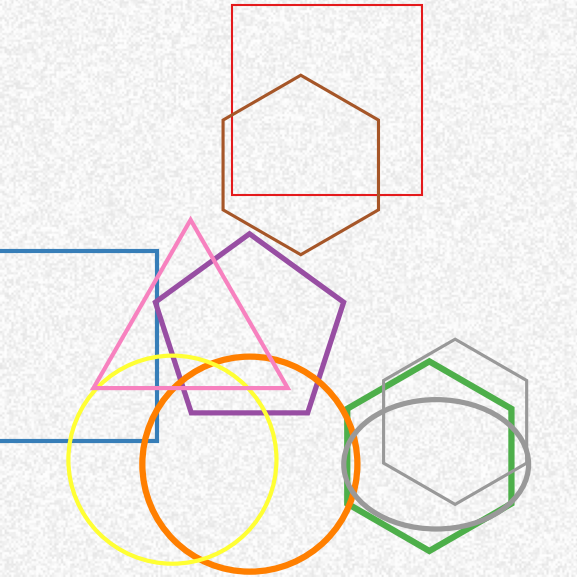[{"shape": "square", "thickness": 1, "radius": 0.82, "center": [0.566, 0.826]}, {"shape": "square", "thickness": 2, "radius": 0.82, "center": [0.108, 0.401]}, {"shape": "hexagon", "thickness": 3, "radius": 0.82, "center": [0.743, 0.209]}, {"shape": "pentagon", "thickness": 2.5, "radius": 0.86, "center": [0.432, 0.423]}, {"shape": "circle", "thickness": 3, "radius": 0.93, "center": [0.433, 0.195]}, {"shape": "circle", "thickness": 2, "radius": 0.9, "center": [0.299, 0.203]}, {"shape": "hexagon", "thickness": 1.5, "radius": 0.78, "center": [0.521, 0.713]}, {"shape": "triangle", "thickness": 2, "radius": 0.97, "center": [0.33, 0.424]}, {"shape": "hexagon", "thickness": 1.5, "radius": 0.72, "center": [0.788, 0.269]}, {"shape": "oval", "thickness": 2.5, "radius": 0.8, "center": [0.755, 0.195]}]